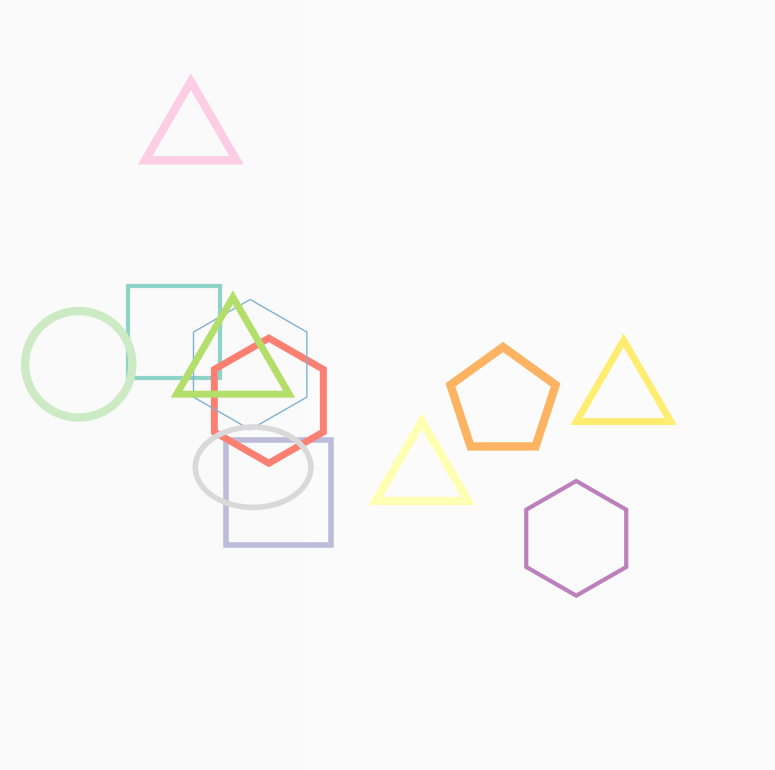[{"shape": "square", "thickness": 1.5, "radius": 0.3, "center": [0.225, 0.568]}, {"shape": "triangle", "thickness": 3, "radius": 0.34, "center": [0.544, 0.384]}, {"shape": "square", "thickness": 2, "radius": 0.34, "center": [0.359, 0.36]}, {"shape": "hexagon", "thickness": 2.5, "radius": 0.41, "center": [0.347, 0.48]}, {"shape": "hexagon", "thickness": 0.5, "radius": 0.42, "center": [0.323, 0.527]}, {"shape": "pentagon", "thickness": 3, "radius": 0.36, "center": [0.649, 0.478]}, {"shape": "triangle", "thickness": 2.5, "radius": 0.42, "center": [0.301, 0.53]}, {"shape": "triangle", "thickness": 3, "radius": 0.34, "center": [0.246, 0.826]}, {"shape": "oval", "thickness": 2, "radius": 0.37, "center": [0.327, 0.393]}, {"shape": "hexagon", "thickness": 1.5, "radius": 0.37, "center": [0.744, 0.301]}, {"shape": "circle", "thickness": 3, "radius": 0.35, "center": [0.102, 0.527]}, {"shape": "triangle", "thickness": 2.5, "radius": 0.35, "center": [0.805, 0.488]}]